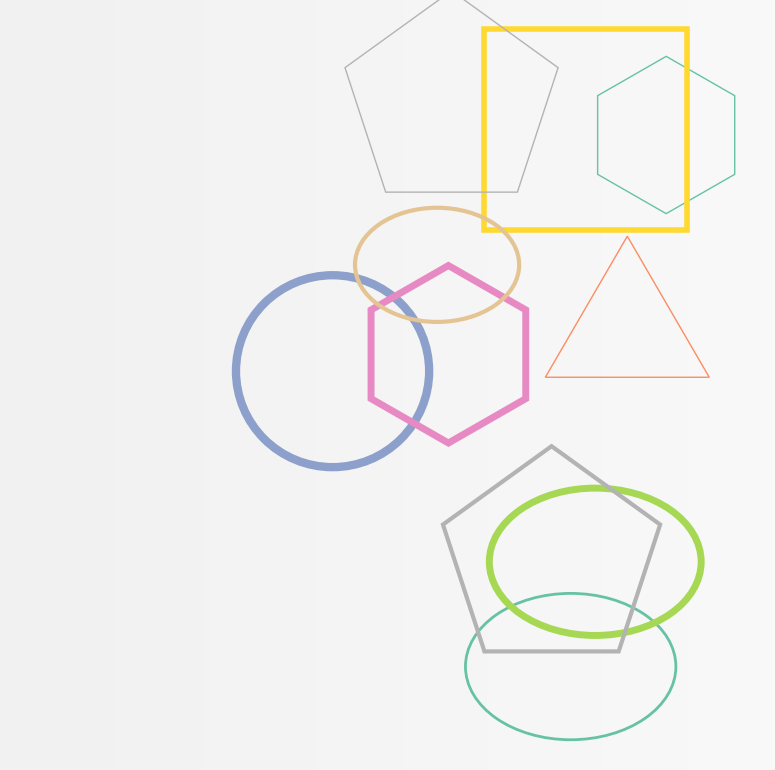[{"shape": "oval", "thickness": 1, "radius": 0.68, "center": [0.736, 0.134]}, {"shape": "hexagon", "thickness": 0.5, "radius": 0.51, "center": [0.86, 0.825]}, {"shape": "triangle", "thickness": 0.5, "radius": 0.61, "center": [0.809, 0.571]}, {"shape": "circle", "thickness": 3, "radius": 0.62, "center": [0.429, 0.518]}, {"shape": "hexagon", "thickness": 2.5, "radius": 0.58, "center": [0.579, 0.54]}, {"shape": "oval", "thickness": 2.5, "radius": 0.68, "center": [0.768, 0.27]}, {"shape": "square", "thickness": 2, "radius": 0.65, "center": [0.755, 0.832]}, {"shape": "oval", "thickness": 1.5, "radius": 0.53, "center": [0.564, 0.656]}, {"shape": "pentagon", "thickness": 1.5, "radius": 0.74, "center": [0.712, 0.273]}, {"shape": "pentagon", "thickness": 0.5, "radius": 0.72, "center": [0.583, 0.867]}]